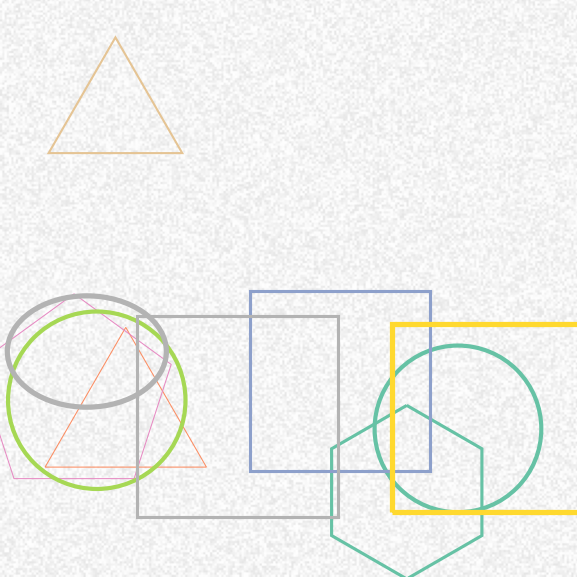[{"shape": "circle", "thickness": 2, "radius": 0.72, "center": [0.793, 0.256]}, {"shape": "hexagon", "thickness": 1.5, "radius": 0.75, "center": [0.704, 0.147]}, {"shape": "triangle", "thickness": 0.5, "radius": 0.81, "center": [0.218, 0.271]}, {"shape": "square", "thickness": 1.5, "radius": 0.78, "center": [0.59, 0.339]}, {"shape": "pentagon", "thickness": 0.5, "radius": 0.88, "center": [0.128, 0.313]}, {"shape": "circle", "thickness": 2, "radius": 0.77, "center": [0.168, 0.306]}, {"shape": "square", "thickness": 2.5, "radius": 0.81, "center": [0.84, 0.275]}, {"shape": "triangle", "thickness": 1, "radius": 0.67, "center": [0.2, 0.801]}, {"shape": "square", "thickness": 1.5, "radius": 0.87, "center": [0.412, 0.278]}, {"shape": "oval", "thickness": 2.5, "radius": 0.69, "center": [0.15, 0.39]}]